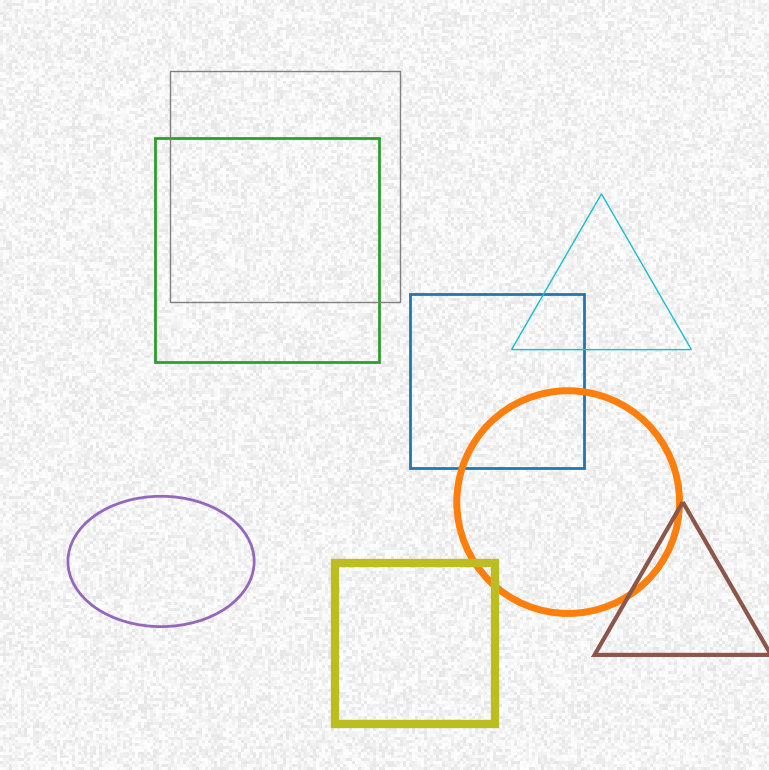[{"shape": "square", "thickness": 1, "radius": 0.57, "center": [0.646, 0.505]}, {"shape": "circle", "thickness": 2.5, "radius": 0.72, "center": [0.738, 0.348]}, {"shape": "square", "thickness": 1, "radius": 0.73, "center": [0.346, 0.675]}, {"shape": "oval", "thickness": 1, "radius": 0.6, "center": [0.209, 0.271]}, {"shape": "triangle", "thickness": 1.5, "radius": 0.66, "center": [0.887, 0.216]}, {"shape": "square", "thickness": 0.5, "radius": 0.75, "center": [0.37, 0.758]}, {"shape": "square", "thickness": 3, "radius": 0.52, "center": [0.539, 0.164]}, {"shape": "triangle", "thickness": 0.5, "radius": 0.67, "center": [0.781, 0.613]}]